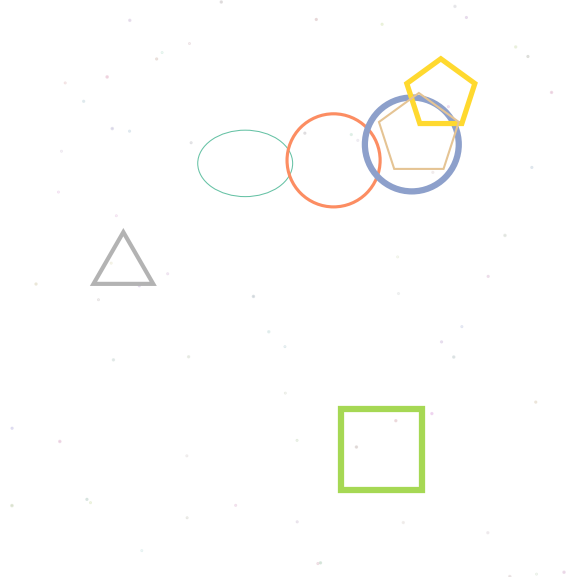[{"shape": "oval", "thickness": 0.5, "radius": 0.41, "center": [0.425, 0.716]}, {"shape": "circle", "thickness": 1.5, "radius": 0.4, "center": [0.578, 0.721]}, {"shape": "circle", "thickness": 3, "radius": 0.41, "center": [0.713, 0.749]}, {"shape": "square", "thickness": 3, "radius": 0.35, "center": [0.66, 0.221]}, {"shape": "pentagon", "thickness": 2.5, "radius": 0.31, "center": [0.763, 0.835]}, {"shape": "pentagon", "thickness": 1, "radius": 0.36, "center": [0.725, 0.765]}, {"shape": "triangle", "thickness": 2, "radius": 0.3, "center": [0.214, 0.537]}]